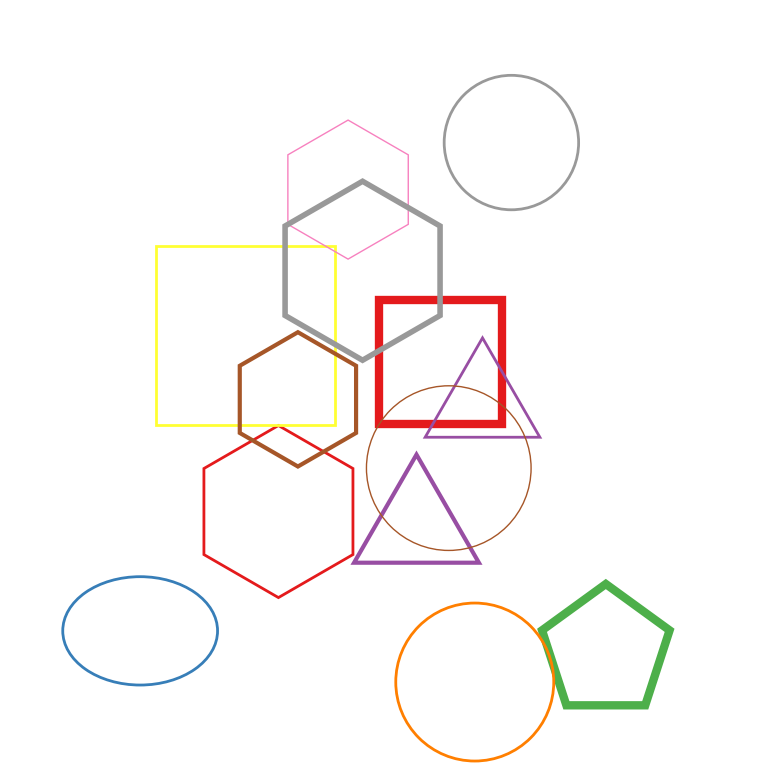[{"shape": "square", "thickness": 3, "radius": 0.4, "center": [0.572, 0.53]}, {"shape": "hexagon", "thickness": 1, "radius": 0.56, "center": [0.362, 0.336]}, {"shape": "oval", "thickness": 1, "radius": 0.5, "center": [0.182, 0.181]}, {"shape": "pentagon", "thickness": 3, "radius": 0.44, "center": [0.787, 0.154]}, {"shape": "triangle", "thickness": 1, "radius": 0.43, "center": [0.627, 0.475]}, {"shape": "triangle", "thickness": 1.5, "radius": 0.47, "center": [0.541, 0.316]}, {"shape": "circle", "thickness": 1, "radius": 0.51, "center": [0.617, 0.114]}, {"shape": "square", "thickness": 1, "radius": 0.58, "center": [0.318, 0.564]}, {"shape": "hexagon", "thickness": 1.5, "radius": 0.44, "center": [0.387, 0.481]}, {"shape": "circle", "thickness": 0.5, "radius": 0.53, "center": [0.583, 0.392]}, {"shape": "hexagon", "thickness": 0.5, "radius": 0.45, "center": [0.452, 0.754]}, {"shape": "circle", "thickness": 1, "radius": 0.44, "center": [0.664, 0.815]}, {"shape": "hexagon", "thickness": 2, "radius": 0.58, "center": [0.471, 0.648]}]